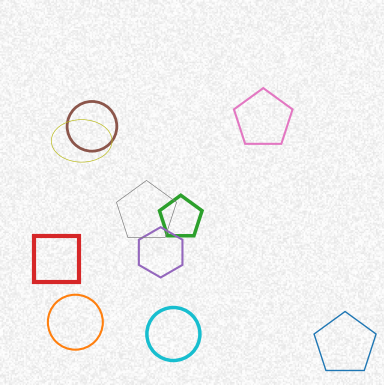[{"shape": "pentagon", "thickness": 1, "radius": 0.42, "center": [0.896, 0.106]}, {"shape": "circle", "thickness": 1.5, "radius": 0.36, "center": [0.196, 0.163]}, {"shape": "pentagon", "thickness": 2.5, "radius": 0.29, "center": [0.47, 0.435]}, {"shape": "square", "thickness": 3, "radius": 0.3, "center": [0.147, 0.328]}, {"shape": "hexagon", "thickness": 1.5, "radius": 0.33, "center": [0.417, 0.345]}, {"shape": "circle", "thickness": 2, "radius": 0.32, "center": [0.239, 0.672]}, {"shape": "pentagon", "thickness": 1.5, "radius": 0.4, "center": [0.684, 0.691]}, {"shape": "pentagon", "thickness": 0.5, "radius": 0.41, "center": [0.381, 0.449]}, {"shape": "oval", "thickness": 0.5, "radius": 0.39, "center": [0.212, 0.634]}, {"shape": "circle", "thickness": 2.5, "radius": 0.34, "center": [0.45, 0.132]}]